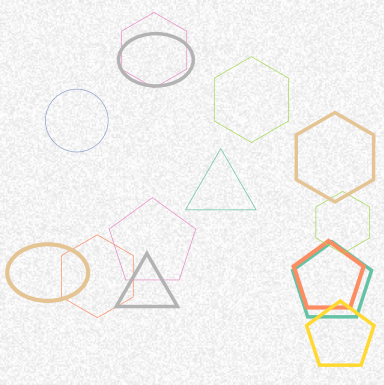[{"shape": "pentagon", "thickness": 2.5, "radius": 0.54, "center": [0.863, 0.264]}, {"shape": "triangle", "thickness": 0.5, "radius": 0.53, "center": [0.573, 0.508]}, {"shape": "hexagon", "thickness": 0.5, "radius": 0.54, "center": [0.253, 0.282]}, {"shape": "pentagon", "thickness": 3, "radius": 0.48, "center": [0.854, 0.279]}, {"shape": "circle", "thickness": 0.5, "radius": 0.41, "center": [0.199, 0.687]}, {"shape": "hexagon", "thickness": 0.5, "radius": 0.49, "center": [0.4, 0.87]}, {"shape": "pentagon", "thickness": 0.5, "radius": 0.59, "center": [0.396, 0.368]}, {"shape": "hexagon", "thickness": 0.5, "radius": 0.56, "center": [0.653, 0.741]}, {"shape": "hexagon", "thickness": 0.5, "radius": 0.4, "center": [0.89, 0.422]}, {"shape": "pentagon", "thickness": 2.5, "radius": 0.46, "center": [0.884, 0.126]}, {"shape": "oval", "thickness": 3, "radius": 0.53, "center": [0.124, 0.292]}, {"shape": "hexagon", "thickness": 2.5, "radius": 0.58, "center": [0.87, 0.592]}, {"shape": "triangle", "thickness": 2.5, "radius": 0.46, "center": [0.381, 0.25]}, {"shape": "oval", "thickness": 2.5, "radius": 0.49, "center": [0.405, 0.845]}]